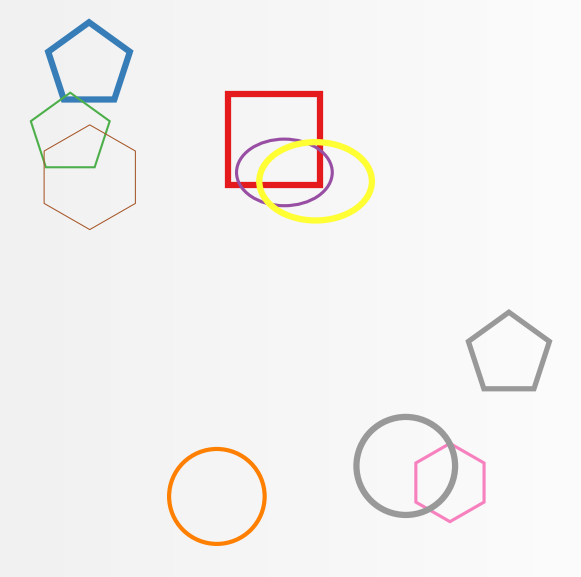[{"shape": "square", "thickness": 3, "radius": 0.39, "center": [0.471, 0.758]}, {"shape": "pentagon", "thickness": 3, "radius": 0.37, "center": [0.153, 0.887]}, {"shape": "pentagon", "thickness": 1, "radius": 0.36, "center": [0.121, 0.767]}, {"shape": "oval", "thickness": 1.5, "radius": 0.41, "center": [0.489, 0.701]}, {"shape": "circle", "thickness": 2, "radius": 0.41, "center": [0.373, 0.139]}, {"shape": "oval", "thickness": 3, "radius": 0.48, "center": [0.543, 0.685]}, {"shape": "hexagon", "thickness": 0.5, "radius": 0.45, "center": [0.154, 0.692]}, {"shape": "hexagon", "thickness": 1.5, "radius": 0.34, "center": [0.774, 0.164]}, {"shape": "pentagon", "thickness": 2.5, "radius": 0.37, "center": [0.876, 0.385]}, {"shape": "circle", "thickness": 3, "radius": 0.42, "center": [0.698, 0.192]}]